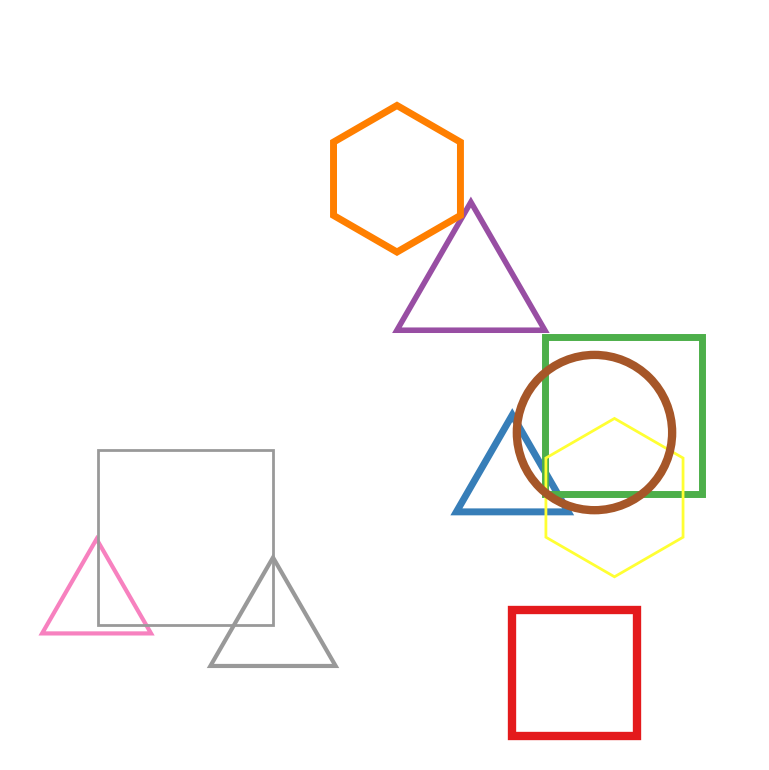[{"shape": "square", "thickness": 3, "radius": 0.41, "center": [0.746, 0.126]}, {"shape": "triangle", "thickness": 2.5, "radius": 0.42, "center": [0.665, 0.377]}, {"shape": "square", "thickness": 2.5, "radius": 0.51, "center": [0.809, 0.461]}, {"shape": "triangle", "thickness": 2, "radius": 0.55, "center": [0.612, 0.627]}, {"shape": "hexagon", "thickness": 2.5, "radius": 0.48, "center": [0.516, 0.768]}, {"shape": "hexagon", "thickness": 1, "radius": 0.51, "center": [0.798, 0.354]}, {"shape": "circle", "thickness": 3, "radius": 0.5, "center": [0.772, 0.438]}, {"shape": "triangle", "thickness": 1.5, "radius": 0.41, "center": [0.125, 0.218]}, {"shape": "triangle", "thickness": 1.5, "radius": 0.47, "center": [0.355, 0.182]}, {"shape": "square", "thickness": 1, "radius": 0.57, "center": [0.241, 0.302]}]